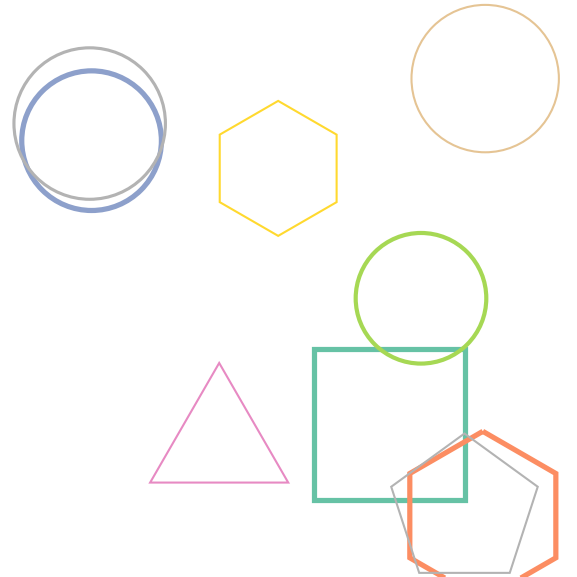[{"shape": "square", "thickness": 2.5, "radius": 0.65, "center": [0.674, 0.264]}, {"shape": "hexagon", "thickness": 2.5, "radius": 0.73, "center": [0.836, 0.106]}, {"shape": "circle", "thickness": 2.5, "radius": 0.6, "center": [0.159, 0.756]}, {"shape": "triangle", "thickness": 1, "radius": 0.69, "center": [0.38, 0.233]}, {"shape": "circle", "thickness": 2, "radius": 0.57, "center": [0.729, 0.483]}, {"shape": "hexagon", "thickness": 1, "radius": 0.58, "center": [0.482, 0.708]}, {"shape": "circle", "thickness": 1, "radius": 0.64, "center": [0.84, 0.863]}, {"shape": "pentagon", "thickness": 1, "radius": 0.67, "center": [0.804, 0.115]}, {"shape": "circle", "thickness": 1.5, "radius": 0.66, "center": [0.155, 0.785]}]